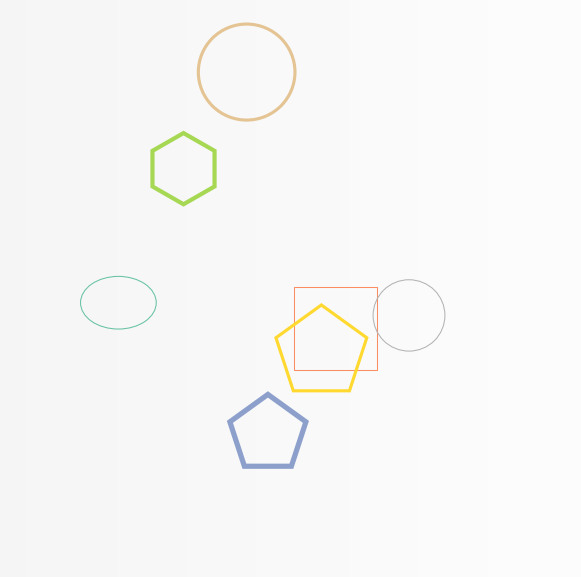[{"shape": "oval", "thickness": 0.5, "radius": 0.33, "center": [0.204, 0.475]}, {"shape": "square", "thickness": 0.5, "radius": 0.36, "center": [0.577, 0.43]}, {"shape": "pentagon", "thickness": 2.5, "radius": 0.34, "center": [0.461, 0.247]}, {"shape": "hexagon", "thickness": 2, "radius": 0.31, "center": [0.316, 0.707]}, {"shape": "pentagon", "thickness": 1.5, "radius": 0.41, "center": [0.553, 0.389]}, {"shape": "circle", "thickness": 1.5, "radius": 0.42, "center": [0.424, 0.874]}, {"shape": "circle", "thickness": 0.5, "radius": 0.31, "center": [0.704, 0.453]}]